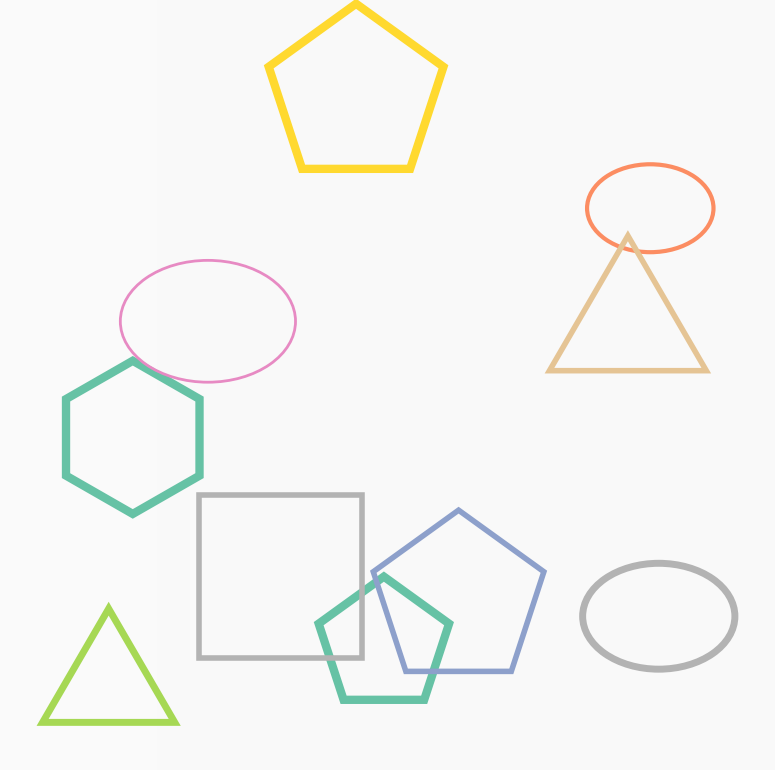[{"shape": "hexagon", "thickness": 3, "radius": 0.5, "center": [0.171, 0.432]}, {"shape": "pentagon", "thickness": 3, "radius": 0.44, "center": [0.495, 0.163]}, {"shape": "oval", "thickness": 1.5, "radius": 0.41, "center": [0.839, 0.73]}, {"shape": "pentagon", "thickness": 2, "radius": 0.58, "center": [0.592, 0.222]}, {"shape": "oval", "thickness": 1, "radius": 0.57, "center": [0.268, 0.583]}, {"shape": "triangle", "thickness": 2.5, "radius": 0.49, "center": [0.14, 0.111]}, {"shape": "pentagon", "thickness": 3, "radius": 0.59, "center": [0.459, 0.877]}, {"shape": "triangle", "thickness": 2, "radius": 0.58, "center": [0.81, 0.577]}, {"shape": "square", "thickness": 2, "radius": 0.53, "center": [0.362, 0.252]}, {"shape": "oval", "thickness": 2.5, "radius": 0.49, "center": [0.85, 0.2]}]